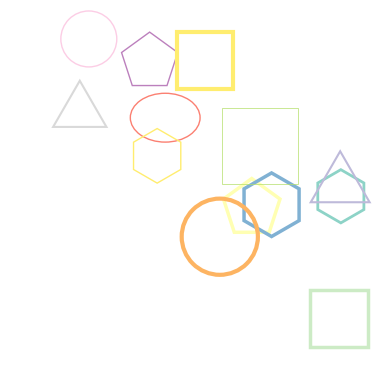[{"shape": "hexagon", "thickness": 2, "radius": 0.35, "center": [0.885, 0.49]}, {"shape": "pentagon", "thickness": 2.5, "radius": 0.39, "center": [0.654, 0.459]}, {"shape": "triangle", "thickness": 1.5, "radius": 0.44, "center": [0.884, 0.519]}, {"shape": "oval", "thickness": 1, "radius": 0.45, "center": [0.429, 0.694]}, {"shape": "hexagon", "thickness": 2.5, "radius": 0.41, "center": [0.705, 0.468]}, {"shape": "circle", "thickness": 3, "radius": 0.49, "center": [0.571, 0.385]}, {"shape": "square", "thickness": 0.5, "radius": 0.49, "center": [0.676, 0.621]}, {"shape": "circle", "thickness": 1, "radius": 0.36, "center": [0.231, 0.899]}, {"shape": "triangle", "thickness": 1.5, "radius": 0.4, "center": [0.207, 0.71]}, {"shape": "pentagon", "thickness": 1, "radius": 0.38, "center": [0.389, 0.84]}, {"shape": "square", "thickness": 2.5, "radius": 0.37, "center": [0.881, 0.172]}, {"shape": "square", "thickness": 3, "radius": 0.37, "center": [0.532, 0.843]}, {"shape": "hexagon", "thickness": 1, "radius": 0.35, "center": [0.408, 0.595]}]